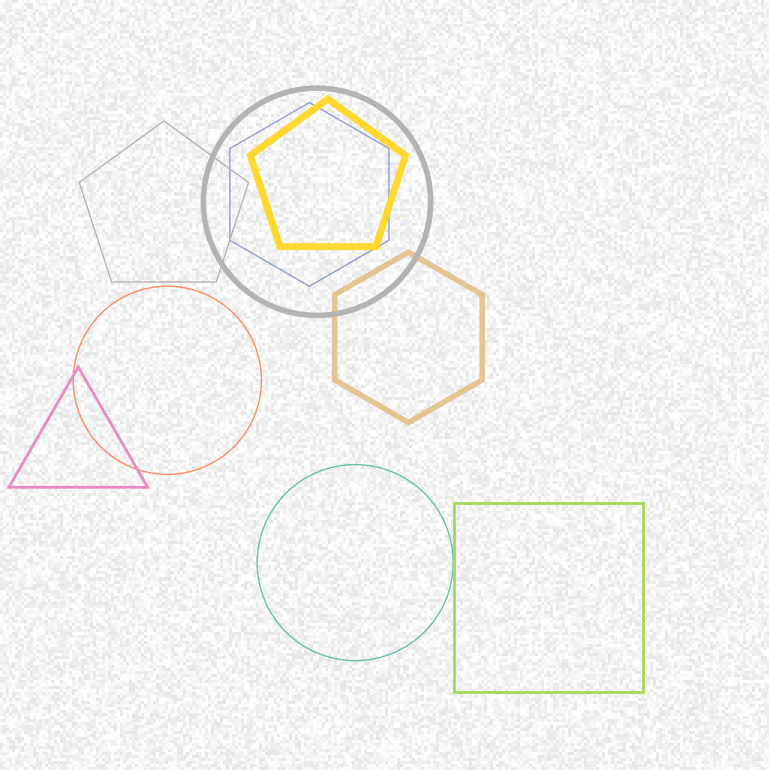[{"shape": "circle", "thickness": 0.5, "radius": 0.64, "center": [0.461, 0.269]}, {"shape": "circle", "thickness": 0.5, "radius": 0.61, "center": [0.217, 0.506]}, {"shape": "hexagon", "thickness": 0.5, "radius": 0.6, "center": [0.402, 0.748]}, {"shape": "triangle", "thickness": 1, "radius": 0.52, "center": [0.102, 0.419]}, {"shape": "square", "thickness": 1, "radius": 0.61, "center": [0.713, 0.224]}, {"shape": "pentagon", "thickness": 2.5, "radius": 0.53, "center": [0.426, 0.765]}, {"shape": "hexagon", "thickness": 2, "radius": 0.55, "center": [0.53, 0.562]}, {"shape": "circle", "thickness": 2, "radius": 0.74, "center": [0.412, 0.738]}, {"shape": "pentagon", "thickness": 0.5, "radius": 0.58, "center": [0.213, 0.727]}]